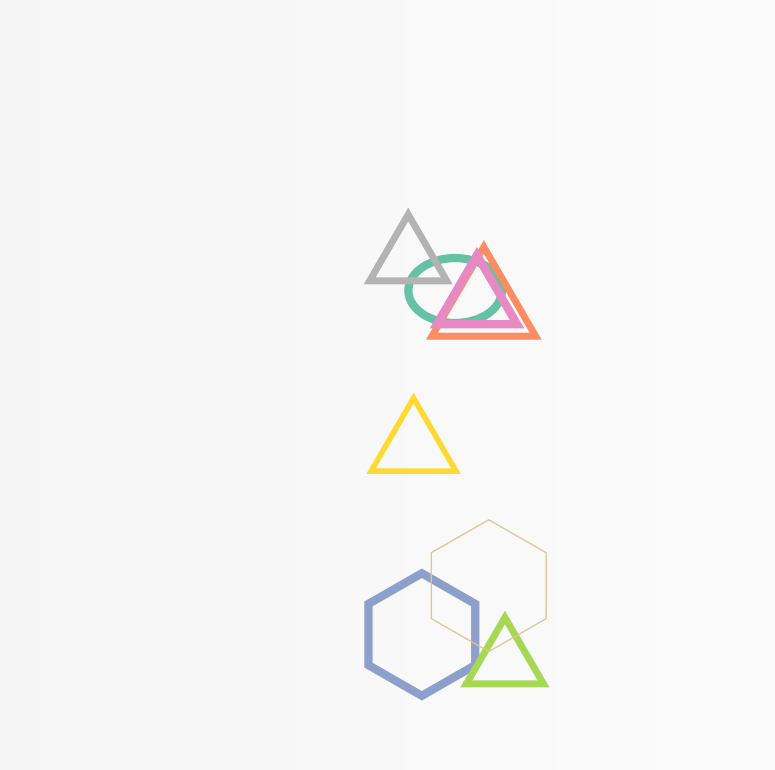[{"shape": "oval", "thickness": 3, "radius": 0.3, "center": [0.587, 0.623]}, {"shape": "triangle", "thickness": 2.5, "radius": 0.39, "center": [0.624, 0.602]}, {"shape": "hexagon", "thickness": 3, "radius": 0.4, "center": [0.544, 0.176]}, {"shape": "triangle", "thickness": 3, "radius": 0.3, "center": [0.615, 0.609]}, {"shape": "triangle", "thickness": 2.5, "radius": 0.29, "center": [0.652, 0.141]}, {"shape": "triangle", "thickness": 2, "radius": 0.32, "center": [0.534, 0.42]}, {"shape": "hexagon", "thickness": 0.5, "radius": 0.43, "center": [0.631, 0.239]}, {"shape": "triangle", "thickness": 2.5, "radius": 0.29, "center": [0.527, 0.664]}]